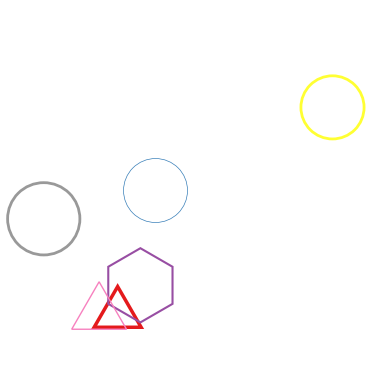[{"shape": "triangle", "thickness": 2.5, "radius": 0.35, "center": [0.306, 0.185]}, {"shape": "circle", "thickness": 0.5, "radius": 0.42, "center": [0.404, 0.505]}, {"shape": "hexagon", "thickness": 1.5, "radius": 0.48, "center": [0.365, 0.259]}, {"shape": "circle", "thickness": 2, "radius": 0.41, "center": [0.864, 0.721]}, {"shape": "triangle", "thickness": 1, "radius": 0.41, "center": [0.257, 0.186]}, {"shape": "circle", "thickness": 2, "radius": 0.47, "center": [0.114, 0.432]}]